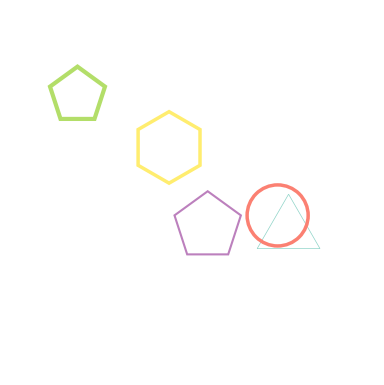[{"shape": "triangle", "thickness": 0.5, "radius": 0.47, "center": [0.75, 0.401]}, {"shape": "circle", "thickness": 2.5, "radius": 0.4, "center": [0.721, 0.44]}, {"shape": "pentagon", "thickness": 3, "radius": 0.38, "center": [0.201, 0.752]}, {"shape": "pentagon", "thickness": 1.5, "radius": 0.45, "center": [0.539, 0.413]}, {"shape": "hexagon", "thickness": 2.5, "radius": 0.46, "center": [0.439, 0.617]}]